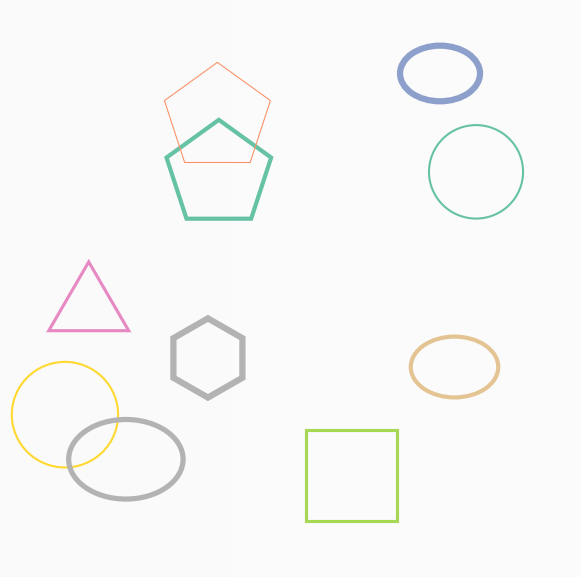[{"shape": "circle", "thickness": 1, "radius": 0.4, "center": [0.819, 0.702]}, {"shape": "pentagon", "thickness": 2, "radius": 0.47, "center": [0.376, 0.697]}, {"shape": "pentagon", "thickness": 0.5, "radius": 0.48, "center": [0.374, 0.795]}, {"shape": "oval", "thickness": 3, "radius": 0.34, "center": [0.757, 0.872]}, {"shape": "triangle", "thickness": 1.5, "radius": 0.4, "center": [0.153, 0.466]}, {"shape": "square", "thickness": 1.5, "radius": 0.39, "center": [0.604, 0.176]}, {"shape": "circle", "thickness": 1, "radius": 0.46, "center": [0.112, 0.281]}, {"shape": "oval", "thickness": 2, "radius": 0.38, "center": [0.782, 0.364]}, {"shape": "hexagon", "thickness": 3, "radius": 0.34, "center": [0.358, 0.379]}, {"shape": "oval", "thickness": 2.5, "radius": 0.49, "center": [0.217, 0.204]}]